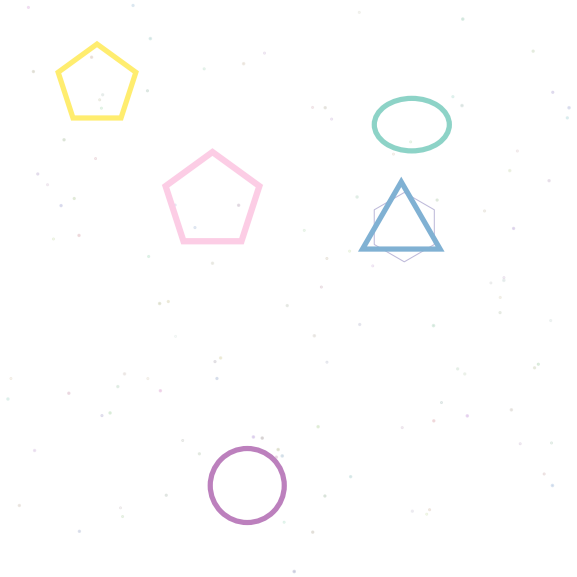[{"shape": "oval", "thickness": 2.5, "radius": 0.32, "center": [0.713, 0.783]}, {"shape": "hexagon", "thickness": 0.5, "radius": 0.3, "center": [0.7, 0.606]}, {"shape": "triangle", "thickness": 2.5, "radius": 0.39, "center": [0.695, 0.607]}, {"shape": "pentagon", "thickness": 3, "radius": 0.43, "center": [0.368, 0.65]}, {"shape": "circle", "thickness": 2.5, "radius": 0.32, "center": [0.428, 0.158]}, {"shape": "pentagon", "thickness": 2.5, "radius": 0.35, "center": [0.168, 0.852]}]